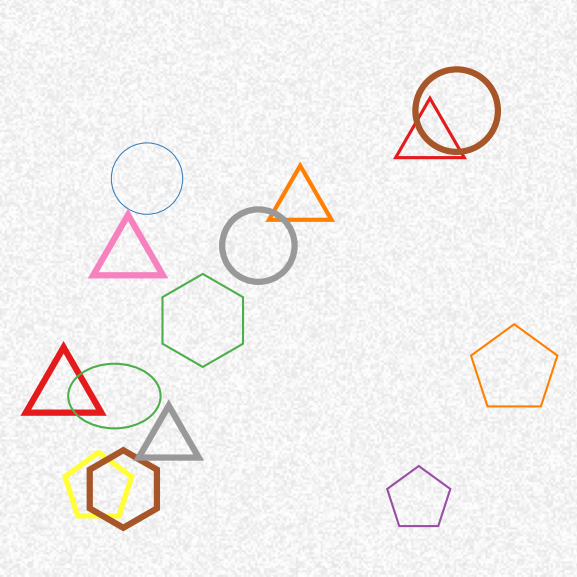[{"shape": "triangle", "thickness": 1.5, "radius": 0.34, "center": [0.744, 0.76]}, {"shape": "triangle", "thickness": 3, "radius": 0.38, "center": [0.11, 0.322]}, {"shape": "circle", "thickness": 0.5, "radius": 0.31, "center": [0.255, 0.69]}, {"shape": "hexagon", "thickness": 1, "radius": 0.4, "center": [0.351, 0.444]}, {"shape": "oval", "thickness": 1, "radius": 0.4, "center": [0.198, 0.313]}, {"shape": "pentagon", "thickness": 1, "radius": 0.29, "center": [0.725, 0.135]}, {"shape": "triangle", "thickness": 2, "radius": 0.31, "center": [0.52, 0.65]}, {"shape": "pentagon", "thickness": 1, "radius": 0.39, "center": [0.89, 0.359]}, {"shape": "pentagon", "thickness": 2.5, "radius": 0.3, "center": [0.17, 0.155]}, {"shape": "hexagon", "thickness": 3, "radius": 0.34, "center": [0.214, 0.152]}, {"shape": "circle", "thickness": 3, "radius": 0.36, "center": [0.791, 0.808]}, {"shape": "triangle", "thickness": 3, "radius": 0.35, "center": [0.222, 0.557]}, {"shape": "triangle", "thickness": 3, "radius": 0.3, "center": [0.292, 0.237]}, {"shape": "circle", "thickness": 3, "radius": 0.31, "center": [0.447, 0.574]}]